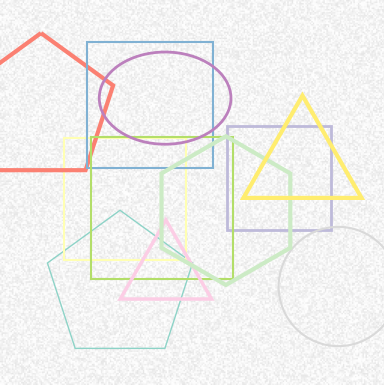[{"shape": "pentagon", "thickness": 1, "radius": 0.99, "center": [0.312, 0.256]}, {"shape": "square", "thickness": 1.5, "radius": 0.79, "center": [0.324, 0.484]}, {"shape": "square", "thickness": 2, "radius": 0.67, "center": [0.725, 0.537]}, {"shape": "pentagon", "thickness": 3, "radius": 0.98, "center": [0.106, 0.717]}, {"shape": "square", "thickness": 1.5, "radius": 0.82, "center": [0.39, 0.728]}, {"shape": "square", "thickness": 1.5, "radius": 0.92, "center": [0.422, 0.459]}, {"shape": "triangle", "thickness": 2.5, "radius": 0.68, "center": [0.431, 0.292]}, {"shape": "circle", "thickness": 1.5, "radius": 0.77, "center": [0.879, 0.256]}, {"shape": "oval", "thickness": 2, "radius": 0.86, "center": [0.429, 0.745]}, {"shape": "hexagon", "thickness": 3, "radius": 0.97, "center": [0.587, 0.453]}, {"shape": "triangle", "thickness": 3, "radius": 0.89, "center": [0.786, 0.575]}]